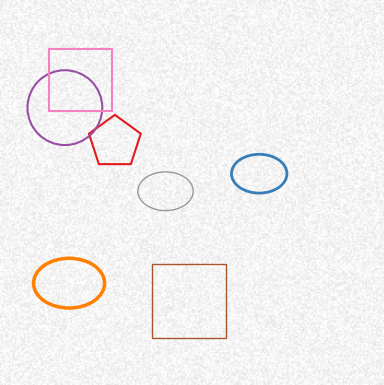[{"shape": "pentagon", "thickness": 1.5, "radius": 0.35, "center": [0.298, 0.631]}, {"shape": "oval", "thickness": 2, "radius": 0.36, "center": [0.673, 0.549]}, {"shape": "circle", "thickness": 1.5, "radius": 0.49, "center": [0.169, 0.72]}, {"shape": "oval", "thickness": 2.5, "radius": 0.46, "center": [0.179, 0.265]}, {"shape": "square", "thickness": 1, "radius": 0.48, "center": [0.49, 0.218]}, {"shape": "square", "thickness": 1.5, "radius": 0.41, "center": [0.21, 0.792]}, {"shape": "oval", "thickness": 1, "radius": 0.36, "center": [0.43, 0.503]}]